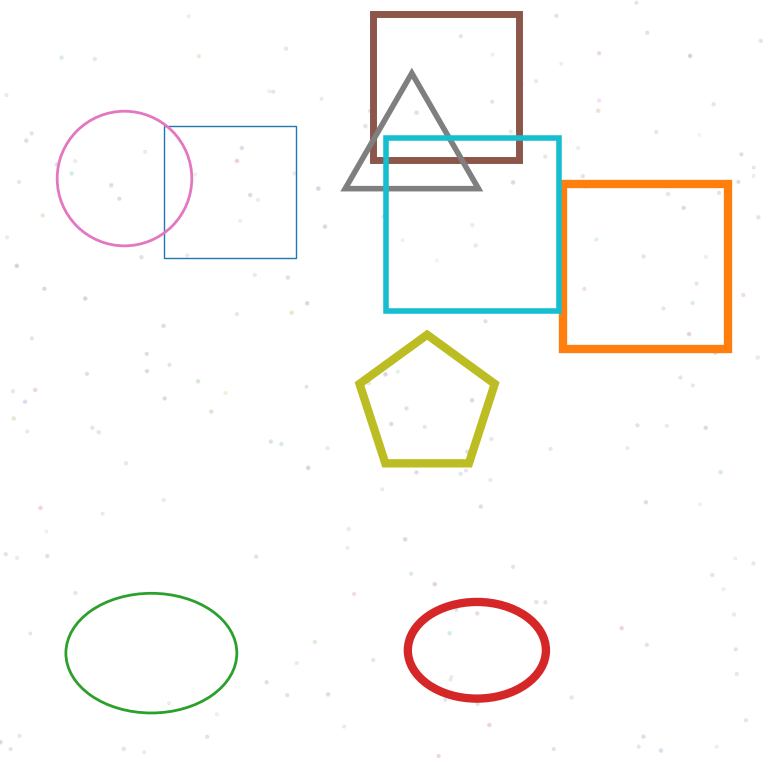[{"shape": "square", "thickness": 0.5, "radius": 0.43, "center": [0.299, 0.75]}, {"shape": "square", "thickness": 3, "radius": 0.54, "center": [0.838, 0.654]}, {"shape": "oval", "thickness": 1, "radius": 0.56, "center": [0.197, 0.152]}, {"shape": "oval", "thickness": 3, "radius": 0.45, "center": [0.619, 0.155]}, {"shape": "square", "thickness": 2.5, "radius": 0.47, "center": [0.579, 0.887]}, {"shape": "circle", "thickness": 1, "radius": 0.44, "center": [0.162, 0.768]}, {"shape": "triangle", "thickness": 2, "radius": 0.5, "center": [0.535, 0.805]}, {"shape": "pentagon", "thickness": 3, "radius": 0.46, "center": [0.555, 0.473]}, {"shape": "square", "thickness": 2, "radius": 0.56, "center": [0.614, 0.708]}]